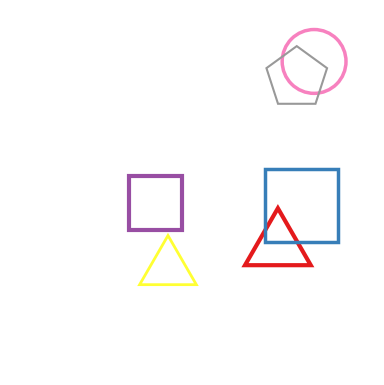[{"shape": "triangle", "thickness": 3, "radius": 0.49, "center": [0.722, 0.361]}, {"shape": "square", "thickness": 2.5, "radius": 0.48, "center": [0.783, 0.466]}, {"shape": "square", "thickness": 3, "radius": 0.35, "center": [0.403, 0.473]}, {"shape": "triangle", "thickness": 2, "radius": 0.43, "center": [0.436, 0.303]}, {"shape": "circle", "thickness": 2.5, "radius": 0.41, "center": [0.816, 0.84]}, {"shape": "pentagon", "thickness": 1.5, "radius": 0.41, "center": [0.771, 0.797]}]